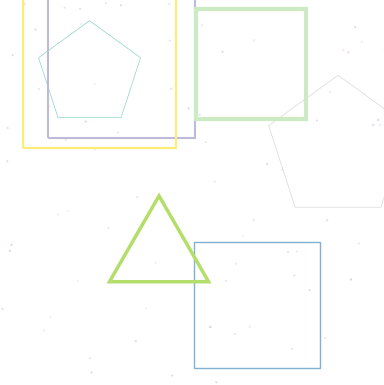[{"shape": "pentagon", "thickness": 0.5, "radius": 0.7, "center": [0.233, 0.807]}, {"shape": "square", "thickness": 1.5, "radius": 0.95, "center": [0.316, 0.832]}, {"shape": "square", "thickness": 1, "radius": 0.82, "center": [0.667, 0.208]}, {"shape": "triangle", "thickness": 2.5, "radius": 0.74, "center": [0.413, 0.343]}, {"shape": "pentagon", "thickness": 0.5, "radius": 0.95, "center": [0.878, 0.615]}, {"shape": "square", "thickness": 3, "radius": 0.71, "center": [0.652, 0.834]}, {"shape": "square", "thickness": 1.5, "radius": 0.99, "center": [0.258, 0.814]}]